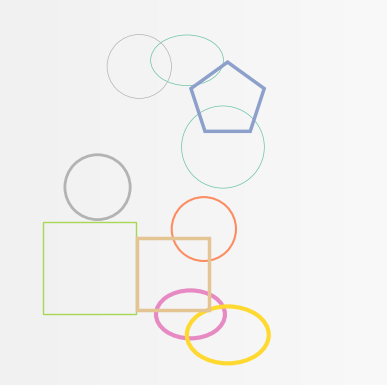[{"shape": "oval", "thickness": 0.5, "radius": 0.47, "center": [0.483, 0.843]}, {"shape": "circle", "thickness": 0.5, "radius": 0.53, "center": [0.575, 0.618]}, {"shape": "circle", "thickness": 1.5, "radius": 0.41, "center": [0.526, 0.405]}, {"shape": "pentagon", "thickness": 2.5, "radius": 0.5, "center": [0.587, 0.739]}, {"shape": "oval", "thickness": 3, "radius": 0.44, "center": [0.492, 0.183]}, {"shape": "square", "thickness": 1, "radius": 0.6, "center": [0.23, 0.305]}, {"shape": "oval", "thickness": 3, "radius": 0.53, "center": [0.588, 0.13]}, {"shape": "square", "thickness": 2.5, "radius": 0.47, "center": [0.447, 0.289]}, {"shape": "circle", "thickness": 2, "radius": 0.42, "center": [0.252, 0.514]}, {"shape": "circle", "thickness": 0.5, "radius": 0.42, "center": [0.359, 0.827]}]